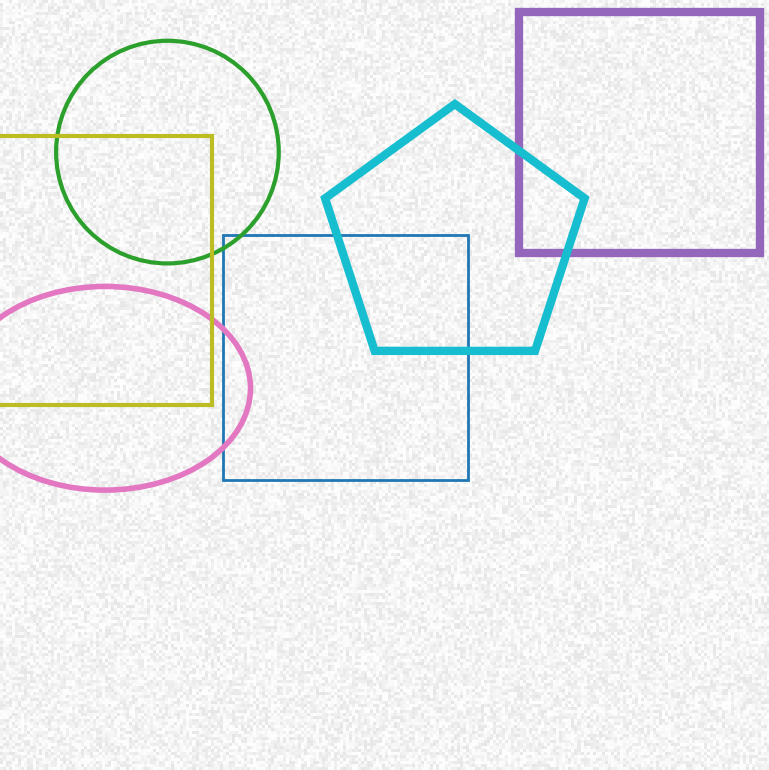[{"shape": "square", "thickness": 1, "radius": 0.8, "center": [0.449, 0.536]}, {"shape": "circle", "thickness": 1.5, "radius": 0.72, "center": [0.217, 0.802]}, {"shape": "square", "thickness": 3, "radius": 0.78, "center": [0.831, 0.828]}, {"shape": "oval", "thickness": 2, "radius": 0.94, "center": [0.136, 0.496]}, {"shape": "square", "thickness": 1.5, "radius": 0.87, "center": [0.101, 0.648]}, {"shape": "pentagon", "thickness": 3, "radius": 0.89, "center": [0.591, 0.688]}]